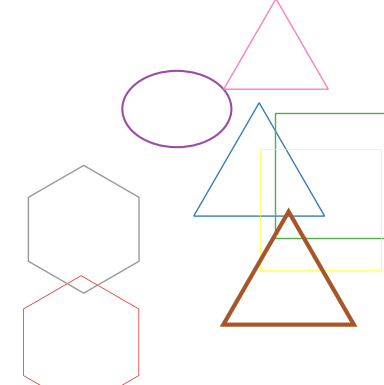[{"shape": "hexagon", "thickness": 0.5, "radius": 0.86, "center": [0.211, 0.111]}, {"shape": "triangle", "thickness": 1, "radius": 0.98, "center": [0.673, 0.537]}, {"shape": "square", "thickness": 1, "radius": 0.81, "center": [0.877, 0.544]}, {"shape": "oval", "thickness": 1.5, "radius": 0.71, "center": [0.459, 0.717]}, {"shape": "square", "thickness": 0.5, "radius": 0.79, "center": [0.833, 0.456]}, {"shape": "triangle", "thickness": 3, "radius": 0.98, "center": [0.75, 0.255]}, {"shape": "triangle", "thickness": 1, "radius": 0.78, "center": [0.717, 0.847]}, {"shape": "hexagon", "thickness": 1, "radius": 0.83, "center": [0.217, 0.404]}]